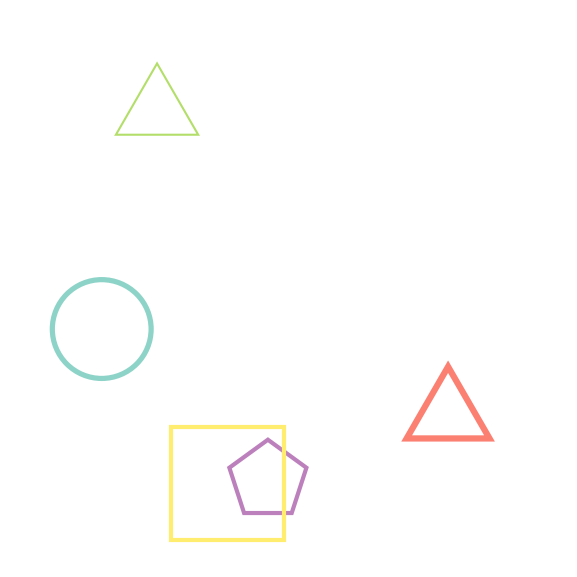[{"shape": "circle", "thickness": 2.5, "radius": 0.43, "center": [0.176, 0.429]}, {"shape": "triangle", "thickness": 3, "radius": 0.41, "center": [0.776, 0.281]}, {"shape": "triangle", "thickness": 1, "radius": 0.41, "center": [0.272, 0.807]}, {"shape": "pentagon", "thickness": 2, "radius": 0.35, "center": [0.464, 0.168]}, {"shape": "square", "thickness": 2, "radius": 0.49, "center": [0.394, 0.161]}]